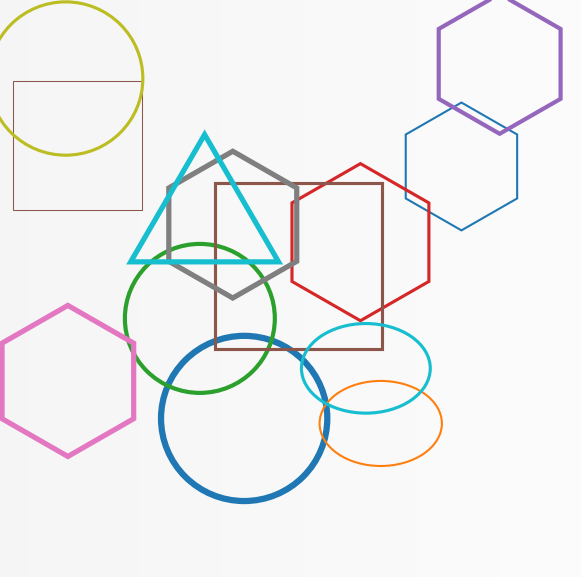[{"shape": "circle", "thickness": 3, "radius": 0.72, "center": [0.42, 0.275]}, {"shape": "hexagon", "thickness": 1, "radius": 0.55, "center": [0.794, 0.711]}, {"shape": "oval", "thickness": 1, "radius": 0.53, "center": [0.655, 0.266]}, {"shape": "circle", "thickness": 2, "radius": 0.64, "center": [0.344, 0.448]}, {"shape": "hexagon", "thickness": 1.5, "radius": 0.68, "center": [0.62, 0.58]}, {"shape": "hexagon", "thickness": 2, "radius": 0.61, "center": [0.86, 0.888]}, {"shape": "square", "thickness": 1.5, "radius": 0.72, "center": [0.514, 0.539]}, {"shape": "square", "thickness": 0.5, "radius": 0.56, "center": [0.133, 0.747]}, {"shape": "hexagon", "thickness": 2.5, "radius": 0.65, "center": [0.117, 0.34]}, {"shape": "hexagon", "thickness": 2.5, "radius": 0.64, "center": [0.4, 0.61]}, {"shape": "circle", "thickness": 1.5, "radius": 0.66, "center": [0.113, 0.863]}, {"shape": "triangle", "thickness": 2.5, "radius": 0.73, "center": [0.352, 0.619]}, {"shape": "oval", "thickness": 1.5, "radius": 0.55, "center": [0.629, 0.361]}]